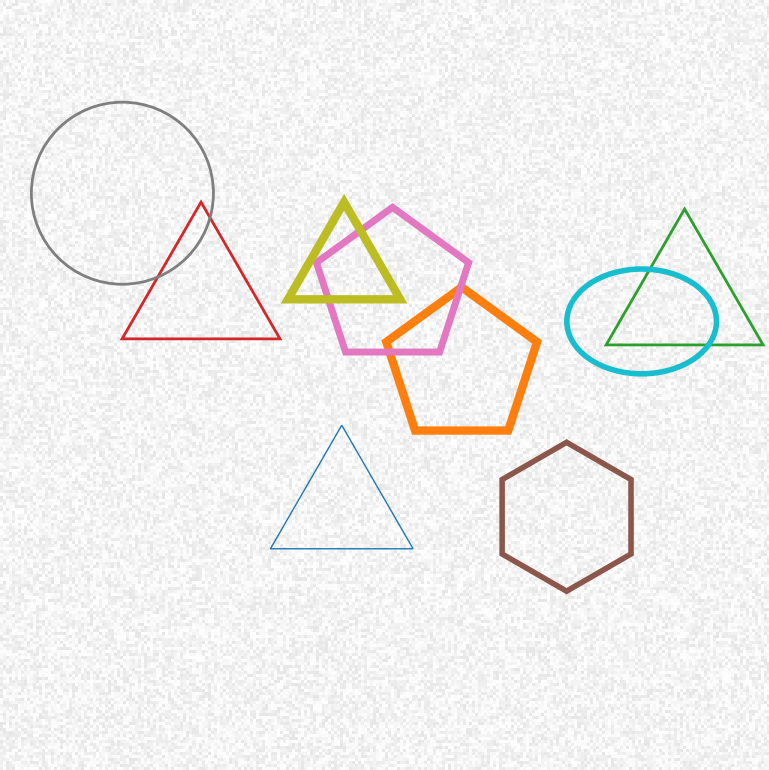[{"shape": "triangle", "thickness": 0.5, "radius": 0.53, "center": [0.444, 0.341]}, {"shape": "pentagon", "thickness": 3, "radius": 0.51, "center": [0.6, 0.524]}, {"shape": "triangle", "thickness": 1, "radius": 0.59, "center": [0.889, 0.611]}, {"shape": "triangle", "thickness": 1, "radius": 0.59, "center": [0.261, 0.619]}, {"shape": "hexagon", "thickness": 2, "radius": 0.48, "center": [0.736, 0.329]}, {"shape": "pentagon", "thickness": 2.5, "radius": 0.52, "center": [0.51, 0.627]}, {"shape": "circle", "thickness": 1, "radius": 0.59, "center": [0.159, 0.749]}, {"shape": "triangle", "thickness": 3, "radius": 0.42, "center": [0.447, 0.653]}, {"shape": "oval", "thickness": 2, "radius": 0.49, "center": [0.833, 0.583]}]